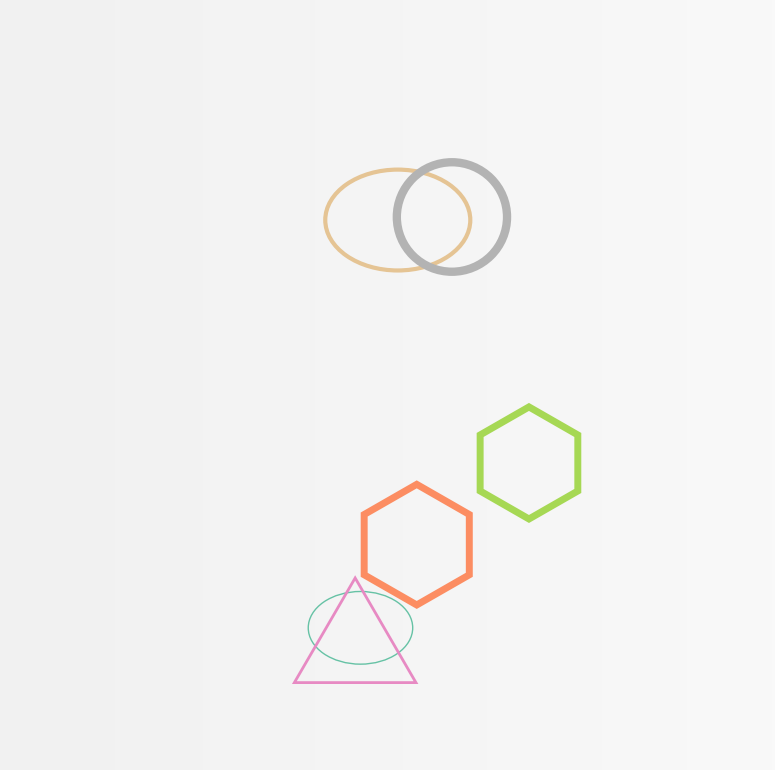[{"shape": "oval", "thickness": 0.5, "radius": 0.34, "center": [0.465, 0.185]}, {"shape": "hexagon", "thickness": 2.5, "radius": 0.39, "center": [0.538, 0.293]}, {"shape": "triangle", "thickness": 1, "radius": 0.45, "center": [0.458, 0.159]}, {"shape": "hexagon", "thickness": 2.5, "radius": 0.36, "center": [0.683, 0.399]}, {"shape": "oval", "thickness": 1.5, "radius": 0.47, "center": [0.513, 0.714]}, {"shape": "circle", "thickness": 3, "radius": 0.36, "center": [0.583, 0.718]}]